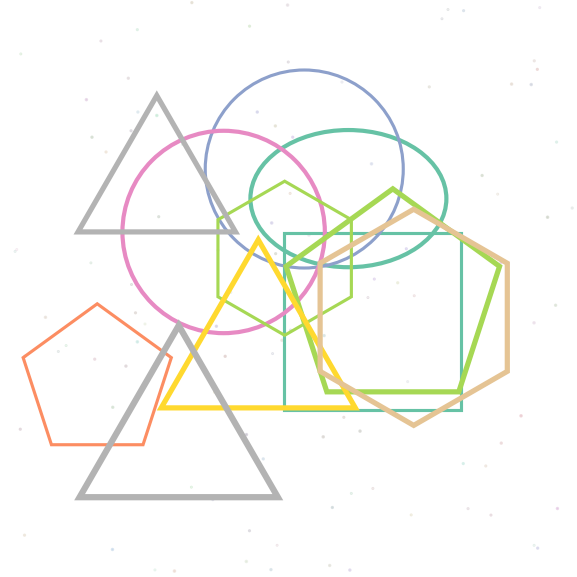[{"shape": "oval", "thickness": 2, "radius": 0.85, "center": [0.603, 0.655]}, {"shape": "square", "thickness": 1.5, "radius": 0.77, "center": [0.644, 0.443]}, {"shape": "pentagon", "thickness": 1.5, "radius": 0.67, "center": [0.168, 0.338]}, {"shape": "circle", "thickness": 1.5, "radius": 0.86, "center": [0.527, 0.706]}, {"shape": "circle", "thickness": 2, "radius": 0.88, "center": [0.387, 0.597]}, {"shape": "hexagon", "thickness": 1.5, "radius": 0.67, "center": [0.493, 0.552]}, {"shape": "pentagon", "thickness": 2.5, "radius": 0.97, "center": [0.68, 0.478]}, {"shape": "triangle", "thickness": 2.5, "radius": 0.97, "center": [0.447, 0.39]}, {"shape": "hexagon", "thickness": 2.5, "radius": 0.94, "center": [0.716, 0.45]}, {"shape": "triangle", "thickness": 2.5, "radius": 0.79, "center": [0.271, 0.676]}, {"shape": "triangle", "thickness": 3, "radius": 0.99, "center": [0.309, 0.237]}]